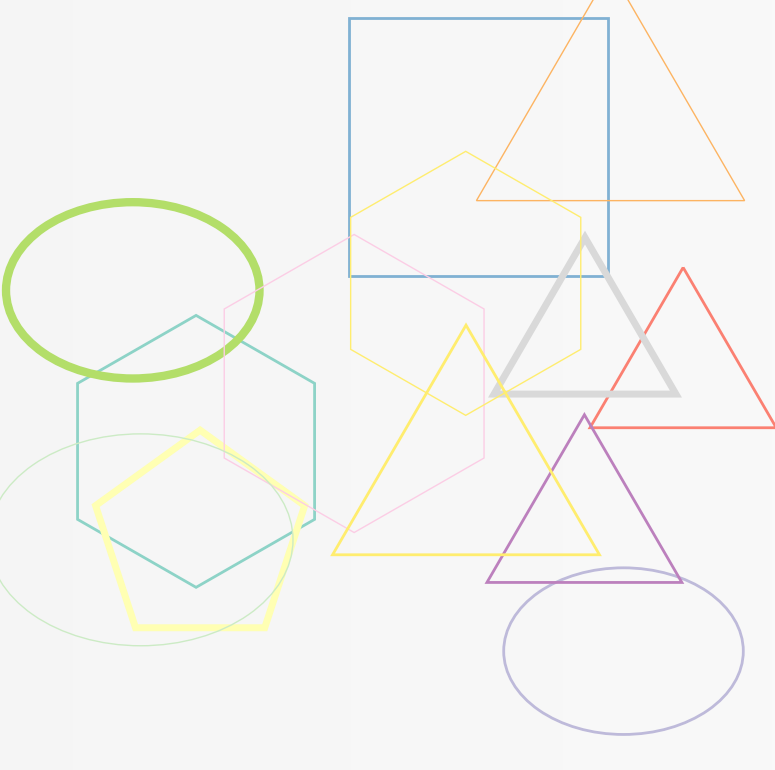[{"shape": "hexagon", "thickness": 1, "radius": 0.88, "center": [0.253, 0.414]}, {"shape": "pentagon", "thickness": 2.5, "radius": 0.71, "center": [0.258, 0.299]}, {"shape": "oval", "thickness": 1, "radius": 0.77, "center": [0.805, 0.154]}, {"shape": "triangle", "thickness": 1, "radius": 0.69, "center": [0.881, 0.514]}, {"shape": "square", "thickness": 1, "radius": 0.84, "center": [0.617, 0.809]}, {"shape": "triangle", "thickness": 0.5, "radius": 1.0, "center": [0.788, 0.839]}, {"shape": "oval", "thickness": 3, "radius": 0.82, "center": [0.171, 0.623]}, {"shape": "hexagon", "thickness": 0.5, "radius": 0.97, "center": [0.457, 0.502]}, {"shape": "triangle", "thickness": 2.5, "radius": 0.68, "center": [0.755, 0.556]}, {"shape": "triangle", "thickness": 1, "radius": 0.73, "center": [0.754, 0.316]}, {"shape": "oval", "thickness": 0.5, "radius": 0.98, "center": [0.182, 0.299]}, {"shape": "hexagon", "thickness": 0.5, "radius": 0.86, "center": [0.601, 0.632]}, {"shape": "triangle", "thickness": 1, "radius": 0.99, "center": [0.601, 0.379]}]